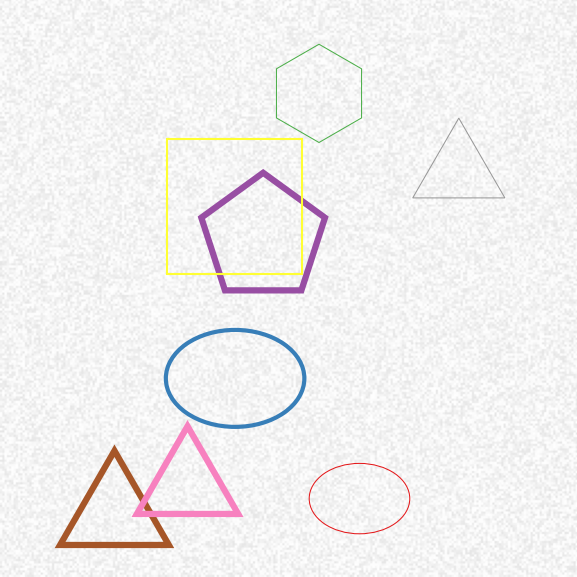[{"shape": "oval", "thickness": 0.5, "radius": 0.44, "center": [0.622, 0.136]}, {"shape": "oval", "thickness": 2, "radius": 0.6, "center": [0.407, 0.344]}, {"shape": "hexagon", "thickness": 0.5, "radius": 0.43, "center": [0.552, 0.837]}, {"shape": "pentagon", "thickness": 3, "radius": 0.56, "center": [0.456, 0.587]}, {"shape": "square", "thickness": 1, "radius": 0.58, "center": [0.406, 0.642]}, {"shape": "triangle", "thickness": 3, "radius": 0.54, "center": [0.198, 0.11]}, {"shape": "triangle", "thickness": 3, "radius": 0.51, "center": [0.325, 0.16]}, {"shape": "triangle", "thickness": 0.5, "radius": 0.46, "center": [0.794, 0.703]}]